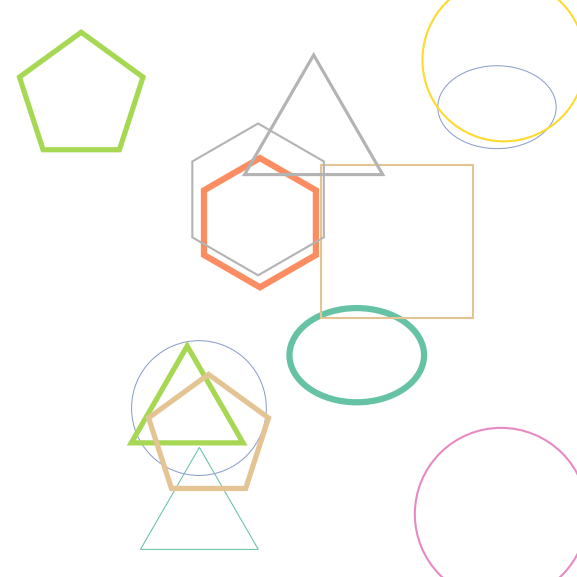[{"shape": "triangle", "thickness": 0.5, "radius": 0.59, "center": [0.345, 0.107]}, {"shape": "oval", "thickness": 3, "radius": 0.58, "center": [0.618, 0.384]}, {"shape": "hexagon", "thickness": 3, "radius": 0.56, "center": [0.45, 0.614]}, {"shape": "oval", "thickness": 0.5, "radius": 0.51, "center": [0.861, 0.814]}, {"shape": "circle", "thickness": 0.5, "radius": 0.58, "center": [0.344, 0.293]}, {"shape": "circle", "thickness": 1, "radius": 0.75, "center": [0.868, 0.109]}, {"shape": "pentagon", "thickness": 2.5, "radius": 0.56, "center": [0.141, 0.831]}, {"shape": "triangle", "thickness": 2.5, "radius": 0.56, "center": [0.324, 0.288]}, {"shape": "circle", "thickness": 1, "radius": 0.7, "center": [0.872, 0.895]}, {"shape": "square", "thickness": 1, "radius": 0.66, "center": [0.688, 0.581]}, {"shape": "pentagon", "thickness": 2.5, "radius": 0.55, "center": [0.361, 0.242]}, {"shape": "hexagon", "thickness": 1, "radius": 0.66, "center": [0.447, 0.654]}, {"shape": "triangle", "thickness": 1.5, "radius": 0.69, "center": [0.543, 0.766]}]